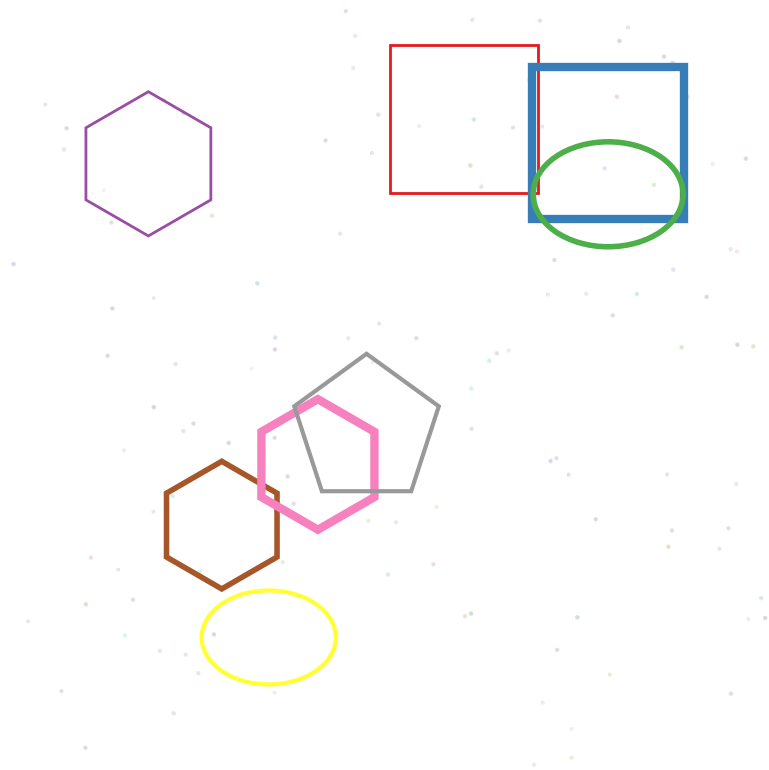[{"shape": "square", "thickness": 1, "radius": 0.48, "center": [0.603, 0.846]}, {"shape": "square", "thickness": 3, "radius": 0.49, "center": [0.79, 0.815]}, {"shape": "oval", "thickness": 2, "radius": 0.49, "center": [0.79, 0.748]}, {"shape": "hexagon", "thickness": 1, "radius": 0.47, "center": [0.193, 0.787]}, {"shape": "oval", "thickness": 1.5, "radius": 0.44, "center": [0.349, 0.172]}, {"shape": "hexagon", "thickness": 2, "radius": 0.41, "center": [0.288, 0.318]}, {"shape": "hexagon", "thickness": 3, "radius": 0.42, "center": [0.413, 0.397]}, {"shape": "pentagon", "thickness": 1.5, "radius": 0.49, "center": [0.476, 0.442]}]